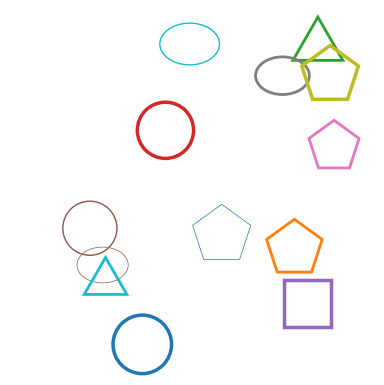[{"shape": "pentagon", "thickness": 0.5, "radius": 0.4, "center": [0.576, 0.39]}, {"shape": "circle", "thickness": 2.5, "radius": 0.38, "center": [0.37, 0.106]}, {"shape": "pentagon", "thickness": 2, "radius": 0.38, "center": [0.765, 0.355]}, {"shape": "triangle", "thickness": 2, "radius": 0.37, "center": [0.826, 0.881]}, {"shape": "circle", "thickness": 2.5, "radius": 0.37, "center": [0.43, 0.662]}, {"shape": "square", "thickness": 2.5, "radius": 0.3, "center": [0.798, 0.211]}, {"shape": "circle", "thickness": 1, "radius": 0.35, "center": [0.233, 0.407]}, {"shape": "oval", "thickness": 0.5, "radius": 0.33, "center": [0.266, 0.312]}, {"shape": "pentagon", "thickness": 2, "radius": 0.34, "center": [0.868, 0.619]}, {"shape": "oval", "thickness": 2, "radius": 0.35, "center": [0.734, 0.803]}, {"shape": "pentagon", "thickness": 2.5, "radius": 0.39, "center": [0.857, 0.805]}, {"shape": "oval", "thickness": 1, "radius": 0.39, "center": [0.493, 0.886]}, {"shape": "triangle", "thickness": 2, "radius": 0.32, "center": [0.274, 0.267]}]